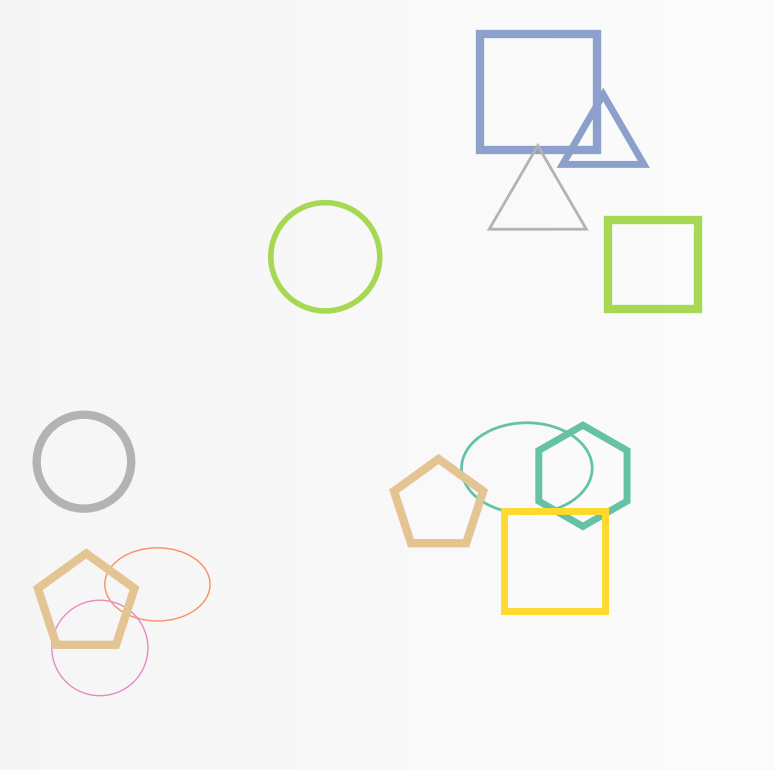[{"shape": "hexagon", "thickness": 2.5, "radius": 0.33, "center": [0.752, 0.382]}, {"shape": "oval", "thickness": 1, "radius": 0.42, "center": [0.68, 0.392]}, {"shape": "oval", "thickness": 0.5, "radius": 0.34, "center": [0.203, 0.241]}, {"shape": "triangle", "thickness": 2.5, "radius": 0.3, "center": [0.778, 0.817]}, {"shape": "square", "thickness": 3, "radius": 0.38, "center": [0.695, 0.881]}, {"shape": "circle", "thickness": 0.5, "radius": 0.31, "center": [0.129, 0.158]}, {"shape": "circle", "thickness": 2, "radius": 0.35, "center": [0.42, 0.666]}, {"shape": "square", "thickness": 3, "radius": 0.29, "center": [0.843, 0.656]}, {"shape": "square", "thickness": 2.5, "radius": 0.32, "center": [0.715, 0.271]}, {"shape": "pentagon", "thickness": 3, "radius": 0.33, "center": [0.111, 0.216]}, {"shape": "pentagon", "thickness": 3, "radius": 0.3, "center": [0.566, 0.343]}, {"shape": "triangle", "thickness": 1, "radius": 0.36, "center": [0.694, 0.739]}, {"shape": "circle", "thickness": 3, "radius": 0.3, "center": [0.108, 0.4]}]